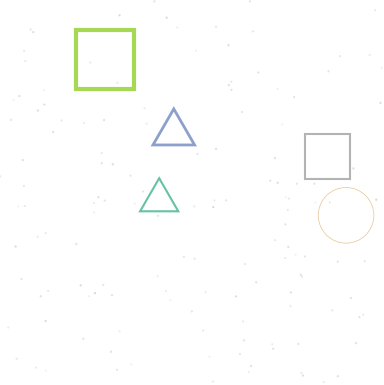[{"shape": "triangle", "thickness": 1.5, "radius": 0.29, "center": [0.413, 0.48]}, {"shape": "triangle", "thickness": 2, "radius": 0.31, "center": [0.451, 0.655]}, {"shape": "square", "thickness": 3, "radius": 0.38, "center": [0.273, 0.846]}, {"shape": "circle", "thickness": 0.5, "radius": 0.36, "center": [0.899, 0.441]}, {"shape": "square", "thickness": 1.5, "radius": 0.29, "center": [0.851, 0.593]}]